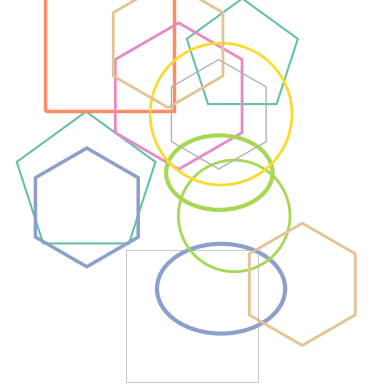[{"shape": "pentagon", "thickness": 1.5, "radius": 0.76, "center": [0.629, 0.852]}, {"shape": "pentagon", "thickness": 1.5, "radius": 0.95, "center": [0.224, 0.521]}, {"shape": "square", "thickness": 2.5, "radius": 0.84, "center": [0.284, 0.88]}, {"shape": "hexagon", "thickness": 2.5, "radius": 0.77, "center": [0.225, 0.461]}, {"shape": "oval", "thickness": 3, "radius": 0.83, "center": [0.574, 0.25]}, {"shape": "hexagon", "thickness": 2, "radius": 0.95, "center": [0.464, 0.751]}, {"shape": "circle", "thickness": 2, "radius": 0.72, "center": [0.608, 0.439]}, {"shape": "oval", "thickness": 3, "radius": 0.69, "center": [0.57, 0.552]}, {"shape": "circle", "thickness": 2, "radius": 0.92, "center": [0.574, 0.704]}, {"shape": "hexagon", "thickness": 2, "radius": 0.82, "center": [0.437, 0.885]}, {"shape": "hexagon", "thickness": 2, "radius": 0.79, "center": [0.785, 0.262]}, {"shape": "hexagon", "thickness": 1, "radius": 0.71, "center": [0.568, 0.703]}, {"shape": "square", "thickness": 0.5, "radius": 0.86, "center": [0.499, 0.179]}]